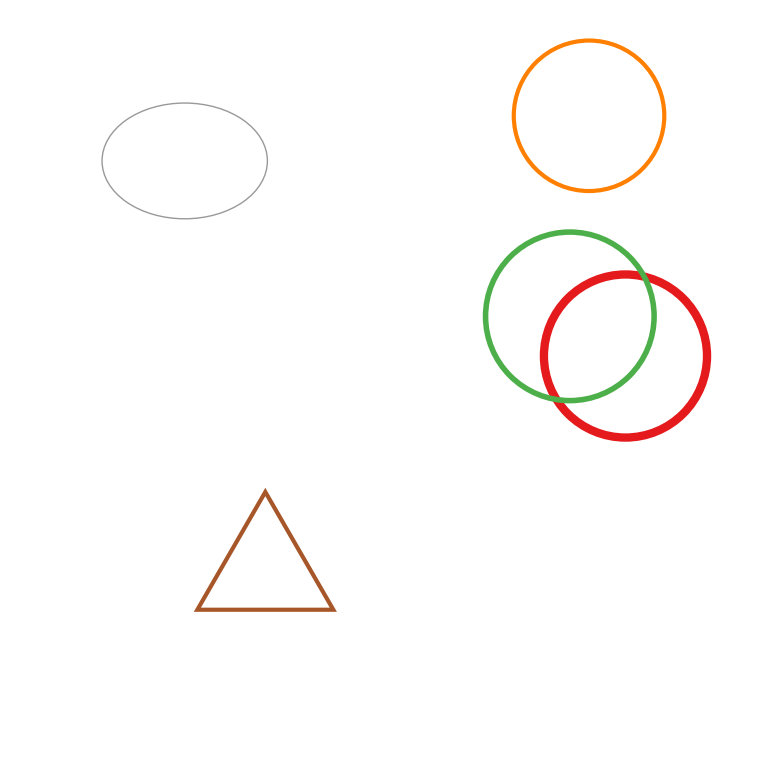[{"shape": "circle", "thickness": 3, "radius": 0.53, "center": [0.812, 0.538]}, {"shape": "circle", "thickness": 2, "radius": 0.55, "center": [0.74, 0.589]}, {"shape": "circle", "thickness": 1.5, "radius": 0.49, "center": [0.765, 0.85]}, {"shape": "triangle", "thickness": 1.5, "radius": 0.51, "center": [0.345, 0.259]}, {"shape": "oval", "thickness": 0.5, "radius": 0.54, "center": [0.24, 0.791]}]